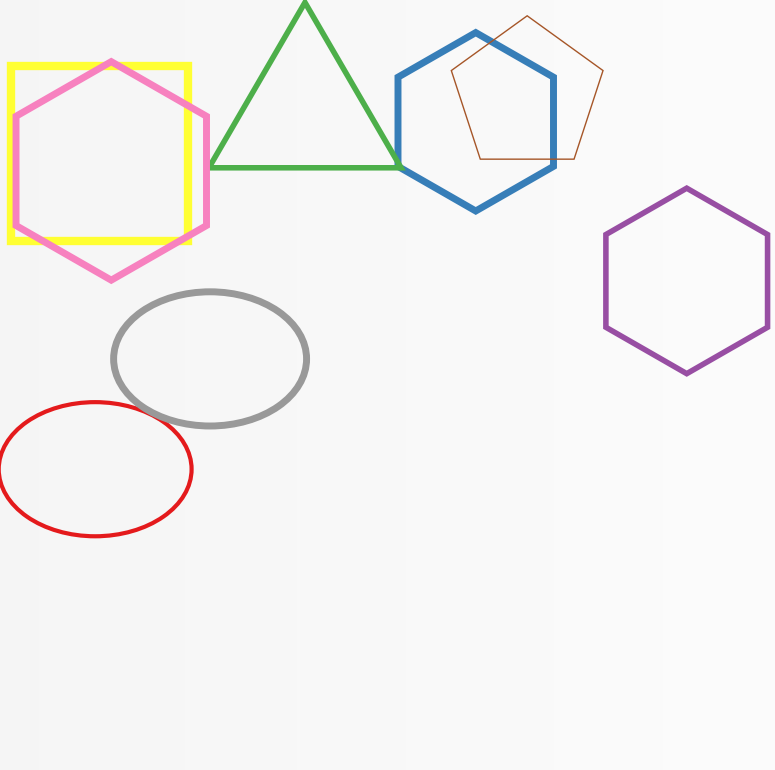[{"shape": "oval", "thickness": 1.5, "radius": 0.62, "center": [0.123, 0.391]}, {"shape": "hexagon", "thickness": 2.5, "radius": 0.58, "center": [0.614, 0.842]}, {"shape": "triangle", "thickness": 2, "radius": 0.72, "center": [0.394, 0.854]}, {"shape": "hexagon", "thickness": 2, "radius": 0.6, "center": [0.886, 0.635]}, {"shape": "square", "thickness": 3, "radius": 0.57, "center": [0.128, 0.801]}, {"shape": "pentagon", "thickness": 0.5, "radius": 0.51, "center": [0.68, 0.877]}, {"shape": "hexagon", "thickness": 2.5, "radius": 0.71, "center": [0.144, 0.778]}, {"shape": "oval", "thickness": 2.5, "radius": 0.62, "center": [0.271, 0.534]}]